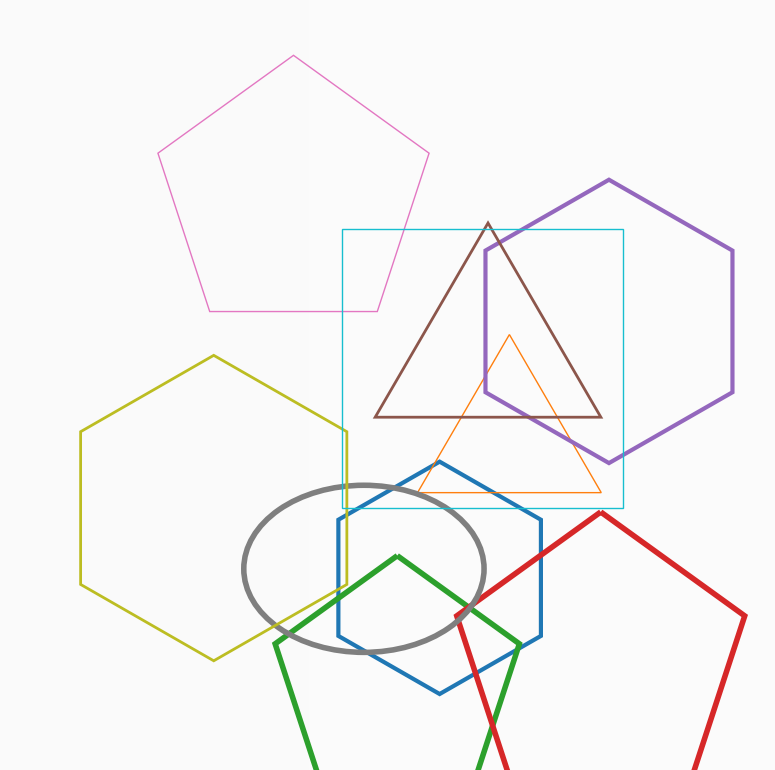[{"shape": "hexagon", "thickness": 1.5, "radius": 0.75, "center": [0.567, 0.25]}, {"shape": "triangle", "thickness": 0.5, "radius": 0.68, "center": [0.657, 0.429]}, {"shape": "pentagon", "thickness": 2, "radius": 0.83, "center": [0.513, 0.113]}, {"shape": "pentagon", "thickness": 2, "radius": 0.98, "center": [0.775, 0.14]}, {"shape": "hexagon", "thickness": 1.5, "radius": 0.92, "center": [0.786, 0.583]}, {"shape": "triangle", "thickness": 1, "radius": 0.84, "center": [0.63, 0.542]}, {"shape": "pentagon", "thickness": 0.5, "radius": 0.92, "center": [0.379, 0.744]}, {"shape": "oval", "thickness": 2, "radius": 0.78, "center": [0.47, 0.261]}, {"shape": "hexagon", "thickness": 1, "radius": 0.99, "center": [0.276, 0.34]}, {"shape": "square", "thickness": 0.5, "radius": 0.91, "center": [0.622, 0.522]}]